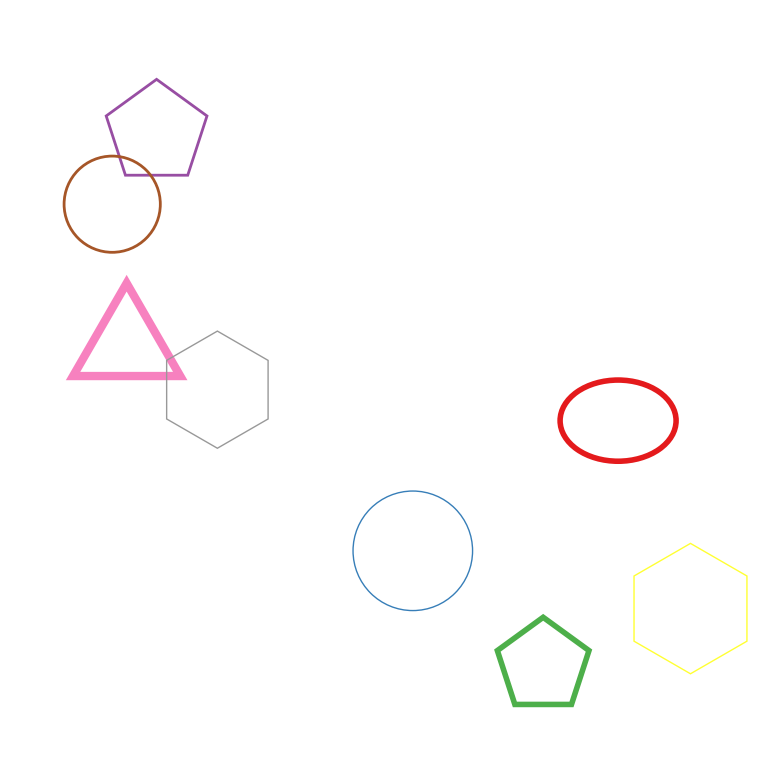[{"shape": "oval", "thickness": 2, "radius": 0.38, "center": [0.803, 0.454]}, {"shape": "circle", "thickness": 0.5, "radius": 0.39, "center": [0.536, 0.285]}, {"shape": "pentagon", "thickness": 2, "radius": 0.31, "center": [0.705, 0.136]}, {"shape": "pentagon", "thickness": 1, "radius": 0.34, "center": [0.203, 0.828]}, {"shape": "hexagon", "thickness": 0.5, "radius": 0.42, "center": [0.897, 0.21]}, {"shape": "circle", "thickness": 1, "radius": 0.31, "center": [0.146, 0.735]}, {"shape": "triangle", "thickness": 3, "radius": 0.4, "center": [0.164, 0.552]}, {"shape": "hexagon", "thickness": 0.5, "radius": 0.38, "center": [0.282, 0.494]}]